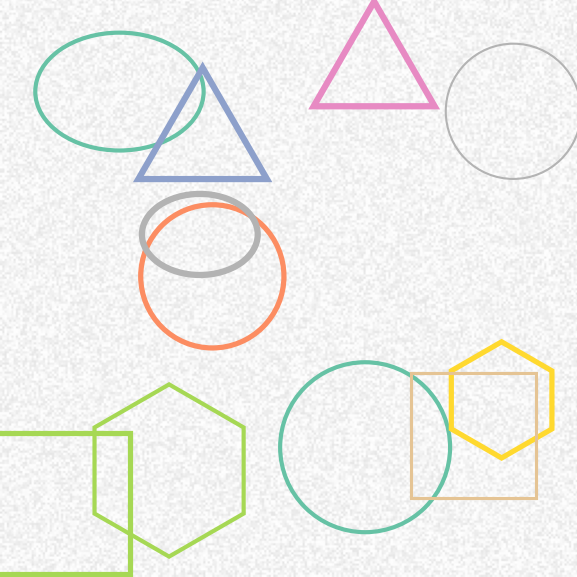[{"shape": "oval", "thickness": 2, "radius": 0.73, "center": [0.207, 0.841]}, {"shape": "circle", "thickness": 2, "radius": 0.74, "center": [0.632, 0.225]}, {"shape": "circle", "thickness": 2.5, "radius": 0.62, "center": [0.368, 0.521]}, {"shape": "triangle", "thickness": 3, "radius": 0.64, "center": [0.351, 0.753]}, {"shape": "triangle", "thickness": 3, "radius": 0.6, "center": [0.648, 0.876]}, {"shape": "hexagon", "thickness": 2, "radius": 0.75, "center": [0.293, 0.184]}, {"shape": "square", "thickness": 2.5, "radius": 0.61, "center": [0.103, 0.128]}, {"shape": "hexagon", "thickness": 2.5, "radius": 0.5, "center": [0.869, 0.307]}, {"shape": "square", "thickness": 1.5, "radius": 0.54, "center": [0.82, 0.245]}, {"shape": "oval", "thickness": 3, "radius": 0.5, "center": [0.346, 0.593]}, {"shape": "circle", "thickness": 1, "radius": 0.59, "center": [0.889, 0.806]}]